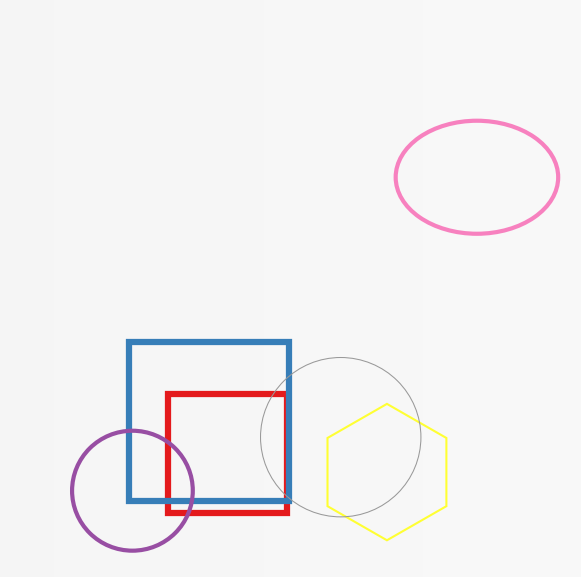[{"shape": "square", "thickness": 3, "radius": 0.51, "center": [0.391, 0.214]}, {"shape": "square", "thickness": 3, "radius": 0.69, "center": [0.359, 0.269]}, {"shape": "circle", "thickness": 2, "radius": 0.52, "center": [0.228, 0.149]}, {"shape": "hexagon", "thickness": 1, "radius": 0.59, "center": [0.666, 0.182]}, {"shape": "oval", "thickness": 2, "radius": 0.7, "center": [0.821, 0.692]}, {"shape": "circle", "thickness": 0.5, "radius": 0.69, "center": [0.586, 0.242]}]